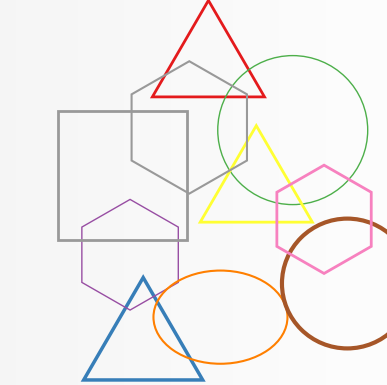[{"shape": "triangle", "thickness": 2, "radius": 0.84, "center": [0.538, 0.832]}, {"shape": "triangle", "thickness": 2.5, "radius": 0.89, "center": [0.37, 0.102]}, {"shape": "circle", "thickness": 1, "radius": 0.97, "center": [0.755, 0.662]}, {"shape": "hexagon", "thickness": 1, "radius": 0.72, "center": [0.336, 0.338]}, {"shape": "oval", "thickness": 1.5, "radius": 0.86, "center": [0.569, 0.176]}, {"shape": "triangle", "thickness": 2, "radius": 0.84, "center": [0.661, 0.506]}, {"shape": "circle", "thickness": 3, "radius": 0.84, "center": [0.896, 0.264]}, {"shape": "hexagon", "thickness": 2, "radius": 0.7, "center": [0.836, 0.43]}, {"shape": "hexagon", "thickness": 1.5, "radius": 0.86, "center": [0.488, 0.669]}, {"shape": "square", "thickness": 2, "radius": 0.84, "center": [0.316, 0.544]}]